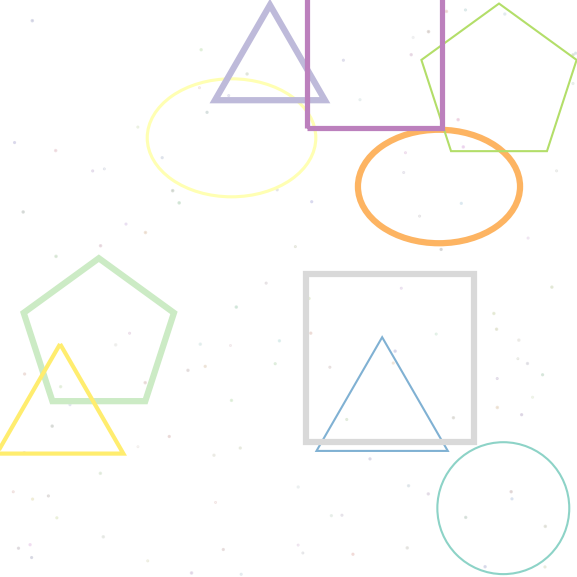[{"shape": "circle", "thickness": 1, "radius": 0.57, "center": [0.872, 0.119]}, {"shape": "oval", "thickness": 1.5, "radius": 0.73, "center": [0.401, 0.761]}, {"shape": "triangle", "thickness": 3, "radius": 0.55, "center": [0.467, 0.881]}, {"shape": "triangle", "thickness": 1, "radius": 0.66, "center": [0.662, 0.284]}, {"shape": "oval", "thickness": 3, "radius": 0.7, "center": [0.76, 0.676]}, {"shape": "pentagon", "thickness": 1, "radius": 0.71, "center": [0.864, 0.852]}, {"shape": "square", "thickness": 3, "radius": 0.73, "center": [0.676, 0.379]}, {"shape": "square", "thickness": 2.5, "radius": 0.58, "center": [0.649, 0.894]}, {"shape": "pentagon", "thickness": 3, "radius": 0.68, "center": [0.171, 0.415]}, {"shape": "triangle", "thickness": 2, "radius": 0.63, "center": [0.104, 0.277]}]